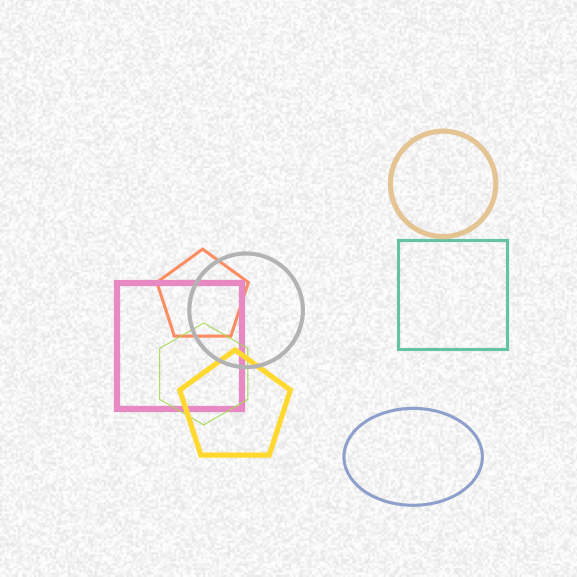[{"shape": "square", "thickness": 1.5, "radius": 0.47, "center": [0.784, 0.489]}, {"shape": "pentagon", "thickness": 1.5, "radius": 0.42, "center": [0.351, 0.484]}, {"shape": "oval", "thickness": 1.5, "radius": 0.6, "center": [0.715, 0.208]}, {"shape": "square", "thickness": 3, "radius": 0.54, "center": [0.311, 0.4]}, {"shape": "hexagon", "thickness": 0.5, "radius": 0.44, "center": [0.353, 0.352]}, {"shape": "pentagon", "thickness": 2.5, "radius": 0.5, "center": [0.407, 0.293]}, {"shape": "circle", "thickness": 2.5, "radius": 0.46, "center": [0.767, 0.681]}, {"shape": "circle", "thickness": 2, "radius": 0.49, "center": [0.426, 0.462]}]